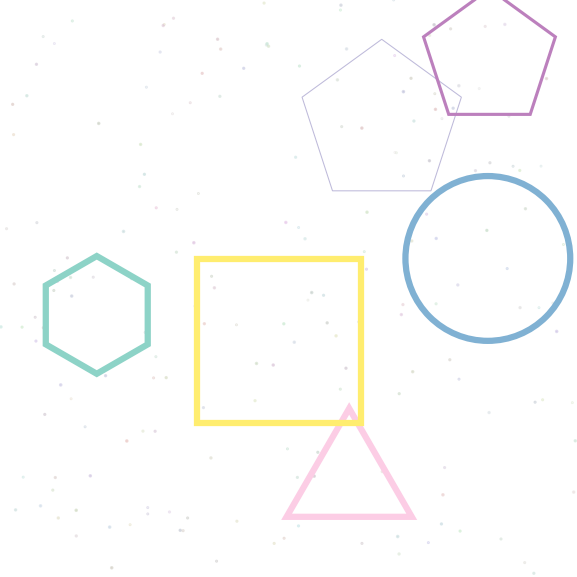[{"shape": "hexagon", "thickness": 3, "radius": 0.51, "center": [0.168, 0.454]}, {"shape": "pentagon", "thickness": 0.5, "radius": 0.73, "center": [0.661, 0.786]}, {"shape": "circle", "thickness": 3, "radius": 0.71, "center": [0.845, 0.552]}, {"shape": "triangle", "thickness": 3, "radius": 0.63, "center": [0.605, 0.167]}, {"shape": "pentagon", "thickness": 1.5, "radius": 0.6, "center": [0.848, 0.898]}, {"shape": "square", "thickness": 3, "radius": 0.71, "center": [0.484, 0.409]}]